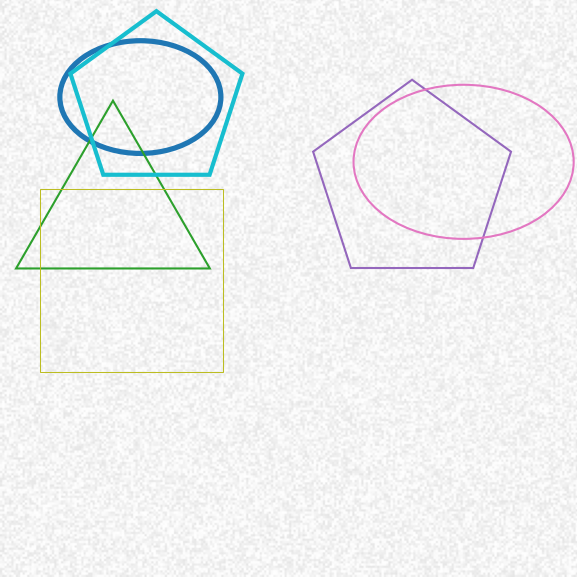[{"shape": "oval", "thickness": 2.5, "radius": 0.7, "center": [0.243, 0.831]}, {"shape": "triangle", "thickness": 1, "radius": 0.97, "center": [0.196, 0.631]}, {"shape": "pentagon", "thickness": 1, "radius": 0.9, "center": [0.714, 0.681]}, {"shape": "oval", "thickness": 1, "radius": 0.95, "center": [0.803, 0.719]}, {"shape": "square", "thickness": 0.5, "radius": 0.79, "center": [0.227, 0.513]}, {"shape": "pentagon", "thickness": 2, "radius": 0.78, "center": [0.271, 0.823]}]